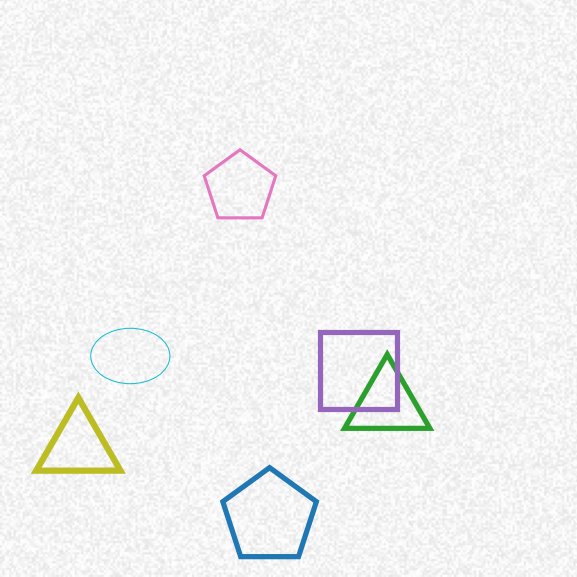[{"shape": "pentagon", "thickness": 2.5, "radius": 0.43, "center": [0.467, 0.104]}, {"shape": "triangle", "thickness": 2.5, "radius": 0.43, "center": [0.67, 0.3]}, {"shape": "square", "thickness": 2.5, "radius": 0.34, "center": [0.621, 0.357]}, {"shape": "pentagon", "thickness": 1.5, "radius": 0.33, "center": [0.416, 0.675]}, {"shape": "triangle", "thickness": 3, "radius": 0.42, "center": [0.136, 0.226]}, {"shape": "oval", "thickness": 0.5, "radius": 0.34, "center": [0.226, 0.383]}]